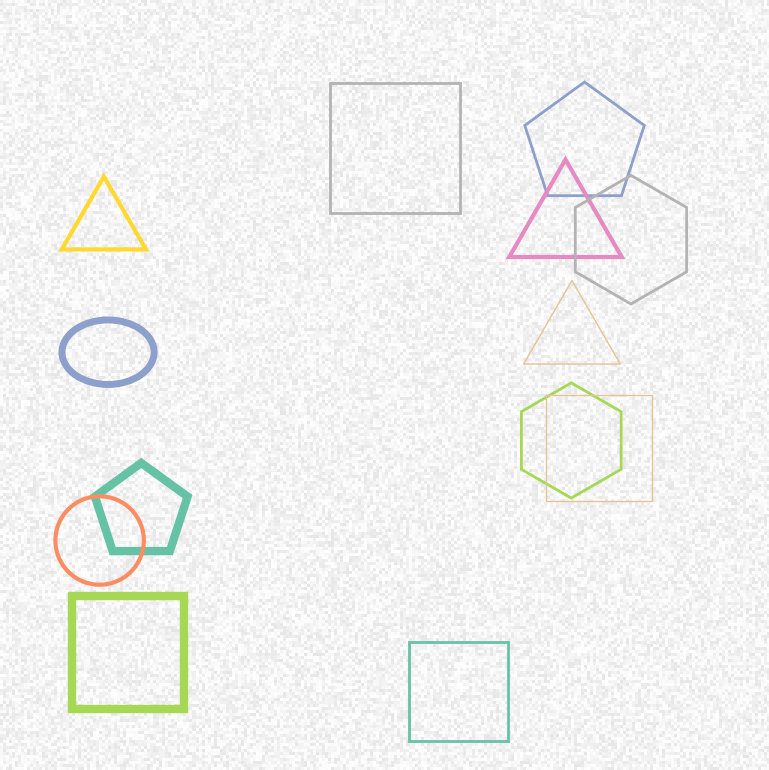[{"shape": "pentagon", "thickness": 3, "radius": 0.32, "center": [0.183, 0.336]}, {"shape": "square", "thickness": 1, "radius": 0.32, "center": [0.595, 0.102]}, {"shape": "circle", "thickness": 1.5, "radius": 0.29, "center": [0.129, 0.298]}, {"shape": "oval", "thickness": 2.5, "radius": 0.3, "center": [0.14, 0.543]}, {"shape": "pentagon", "thickness": 1, "radius": 0.41, "center": [0.759, 0.812]}, {"shape": "triangle", "thickness": 1.5, "radius": 0.42, "center": [0.734, 0.708]}, {"shape": "square", "thickness": 3, "radius": 0.37, "center": [0.166, 0.153]}, {"shape": "hexagon", "thickness": 1, "radius": 0.37, "center": [0.742, 0.428]}, {"shape": "triangle", "thickness": 1.5, "radius": 0.32, "center": [0.135, 0.708]}, {"shape": "triangle", "thickness": 0.5, "radius": 0.36, "center": [0.743, 0.563]}, {"shape": "square", "thickness": 0.5, "radius": 0.34, "center": [0.778, 0.418]}, {"shape": "hexagon", "thickness": 1, "radius": 0.42, "center": [0.819, 0.689]}, {"shape": "square", "thickness": 1, "radius": 0.42, "center": [0.513, 0.808]}]